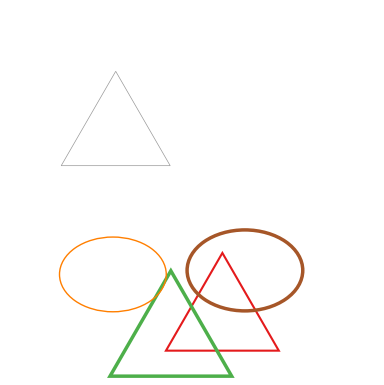[{"shape": "triangle", "thickness": 1.5, "radius": 0.85, "center": [0.578, 0.174]}, {"shape": "triangle", "thickness": 2.5, "radius": 0.91, "center": [0.444, 0.114]}, {"shape": "oval", "thickness": 1, "radius": 0.69, "center": [0.293, 0.287]}, {"shape": "oval", "thickness": 2.5, "radius": 0.75, "center": [0.636, 0.298]}, {"shape": "triangle", "thickness": 0.5, "radius": 0.82, "center": [0.301, 0.651]}]